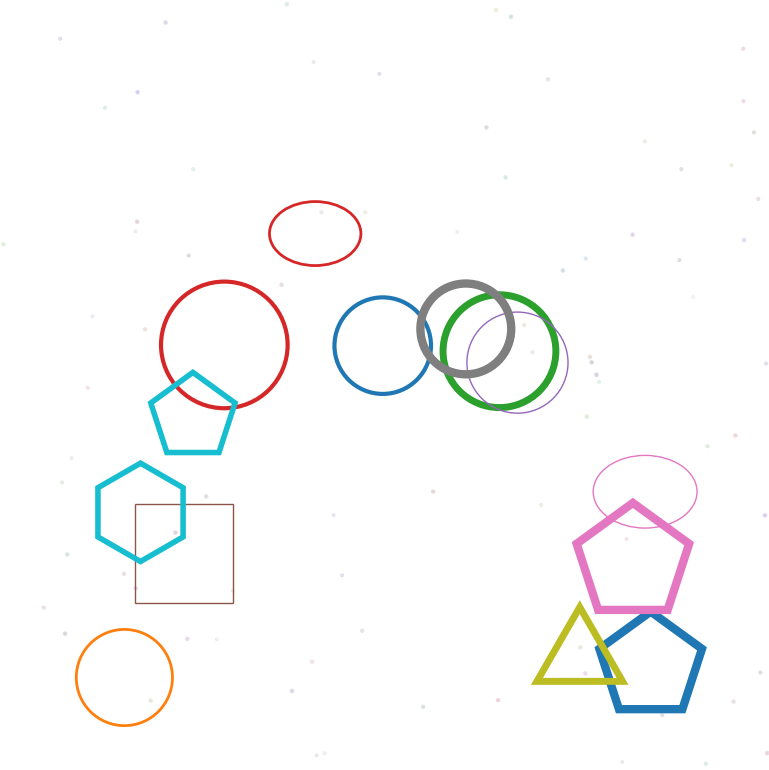[{"shape": "circle", "thickness": 1.5, "radius": 0.31, "center": [0.497, 0.551]}, {"shape": "pentagon", "thickness": 3, "radius": 0.35, "center": [0.845, 0.136]}, {"shape": "circle", "thickness": 1, "radius": 0.31, "center": [0.162, 0.12]}, {"shape": "circle", "thickness": 2.5, "radius": 0.37, "center": [0.649, 0.544]}, {"shape": "oval", "thickness": 1, "radius": 0.3, "center": [0.409, 0.697]}, {"shape": "circle", "thickness": 1.5, "radius": 0.41, "center": [0.291, 0.552]}, {"shape": "circle", "thickness": 0.5, "radius": 0.33, "center": [0.672, 0.529]}, {"shape": "square", "thickness": 0.5, "radius": 0.32, "center": [0.239, 0.281]}, {"shape": "pentagon", "thickness": 3, "radius": 0.38, "center": [0.822, 0.27]}, {"shape": "oval", "thickness": 0.5, "radius": 0.34, "center": [0.838, 0.361]}, {"shape": "circle", "thickness": 3, "radius": 0.29, "center": [0.605, 0.573]}, {"shape": "triangle", "thickness": 2.5, "radius": 0.32, "center": [0.753, 0.147]}, {"shape": "pentagon", "thickness": 2, "radius": 0.29, "center": [0.251, 0.459]}, {"shape": "hexagon", "thickness": 2, "radius": 0.32, "center": [0.182, 0.335]}]